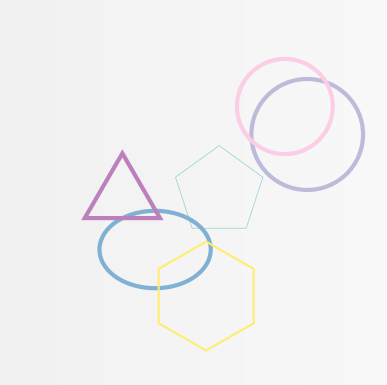[{"shape": "pentagon", "thickness": 0.5, "radius": 0.59, "center": [0.566, 0.503]}, {"shape": "circle", "thickness": 3, "radius": 0.72, "center": [0.793, 0.651]}, {"shape": "oval", "thickness": 3, "radius": 0.72, "center": [0.4, 0.352]}, {"shape": "circle", "thickness": 3, "radius": 0.62, "center": [0.735, 0.723]}, {"shape": "triangle", "thickness": 3, "radius": 0.56, "center": [0.316, 0.49]}, {"shape": "hexagon", "thickness": 1.5, "radius": 0.71, "center": [0.532, 0.231]}]